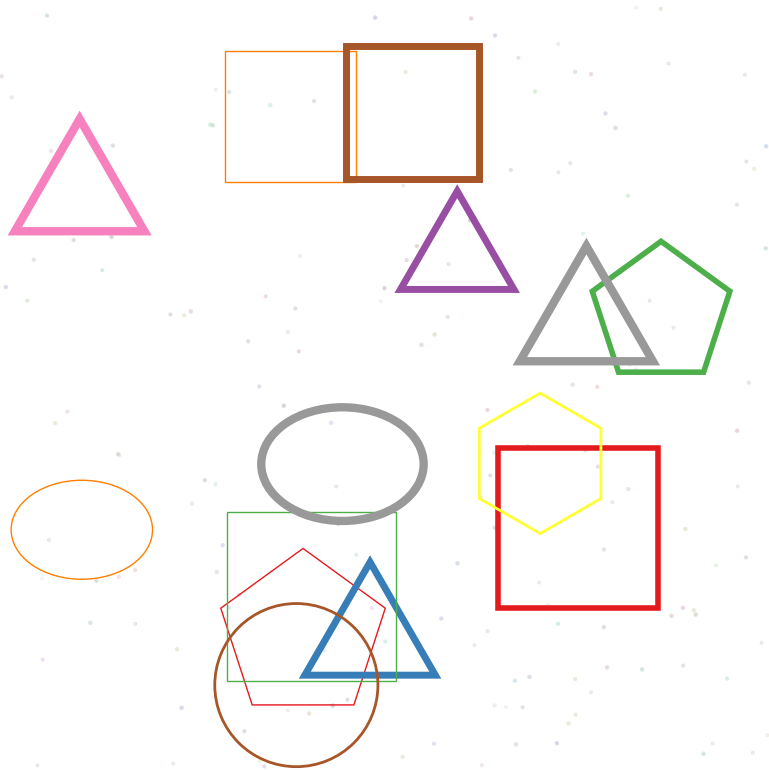[{"shape": "square", "thickness": 2, "radius": 0.52, "center": [0.751, 0.314]}, {"shape": "pentagon", "thickness": 0.5, "radius": 0.56, "center": [0.394, 0.175]}, {"shape": "triangle", "thickness": 2.5, "radius": 0.49, "center": [0.481, 0.172]}, {"shape": "square", "thickness": 0.5, "radius": 0.55, "center": [0.405, 0.226]}, {"shape": "pentagon", "thickness": 2, "radius": 0.47, "center": [0.859, 0.593]}, {"shape": "triangle", "thickness": 2.5, "radius": 0.43, "center": [0.594, 0.667]}, {"shape": "square", "thickness": 0.5, "radius": 0.43, "center": [0.377, 0.849]}, {"shape": "oval", "thickness": 0.5, "radius": 0.46, "center": [0.106, 0.312]}, {"shape": "hexagon", "thickness": 1, "radius": 0.46, "center": [0.701, 0.398]}, {"shape": "circle", "thickness": 1, "radius": 0.53, "center": [0.385, 0.11]}, {"shape": "square", "thickness": 2.5, "radius": 0.43, "center": [0.536, 0.854]}, {"shape": "triangle", "thickness": 3, "radius": 0.49, "center": [0.103, 0.748]}, {"shape": "triangle", "thickness": 3, "radius": 0.5, "center": [0.762, 0.581]}, {"shape": "oval", "thickness": 3, "radius": 0.53, "center": [0.445, 0.397]}]